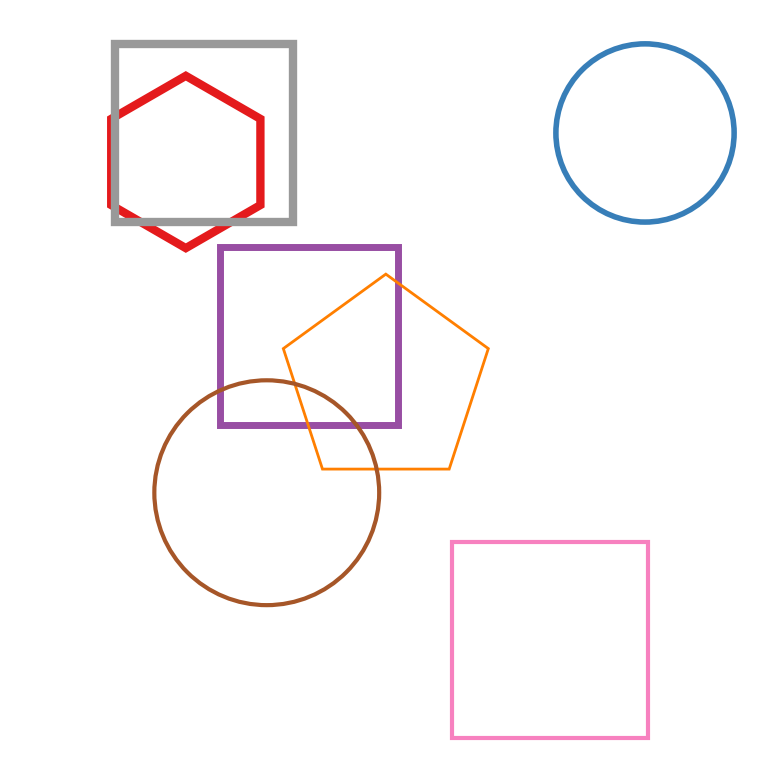[{"shape": "hexagon", "thickness": 3, "radius": 0.56, "center": [0.241, 0.79]}, {"shape": "circle", "thickness": 2, "radius": 0.58, "center": [0.838, 0.827]}, {"shape": "square", "thickness": 2.5, "radius": 0.58, "center": [0.401, 0.564]}, {"shape": "pentagon", "thickness": 1, "radius": 0.7, "center": [0.501, 0.504]}, {"shape": "circle", "thickness": 1.5, "radius": 0.73, "center": [0.346, 0.36]}, {"shape": "square", "thickness": 1.5, "radius": 0.64, "center": [0.715, 0.168]}, {"shape": "square", "thickness": 3, "radius": 0.58, "center": [0.264, 0.827]}]